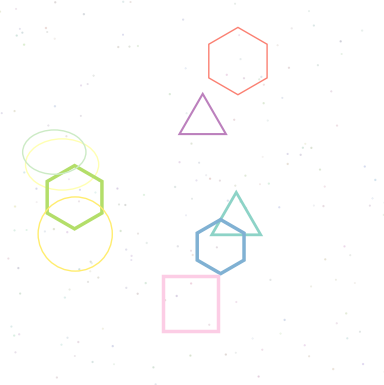[{"shape": "triangle", "thickness": 2, "radius": 0.37, "center": [0.614, 0.427]}, {"shape": "oval", "thickness": 1, "radius": 0.48, "center": [0.161, 0.573]}, {"shape": "hexagon", "thickness": 1, "radius": 0.44, "center": [0.618, 0.841]}, {"shape": "hexagon", "thickness": 2.5, "radius": 0.35, "center": [0.573, 0.359]}, {"shape": "hexagon", "thickness": 2.5, "radius": 0.41, "center": [0.194, 0.488]}, {"shape": "square", "thickness": 2.5, "radius": 0.36, "center": [0.495, 0.211]}, {"shape": "triangle", "thickness": 1.5, "radius": 0.35, "center": [0.527, 0.687]}, {"shape": "oval", "thickness": 1, "radius": 0.41, "center": [0.141, 0.605]}, {"shape": "circle", "thickness": 1, "radius": 0.48, "center": [0.195, 0.392]}]